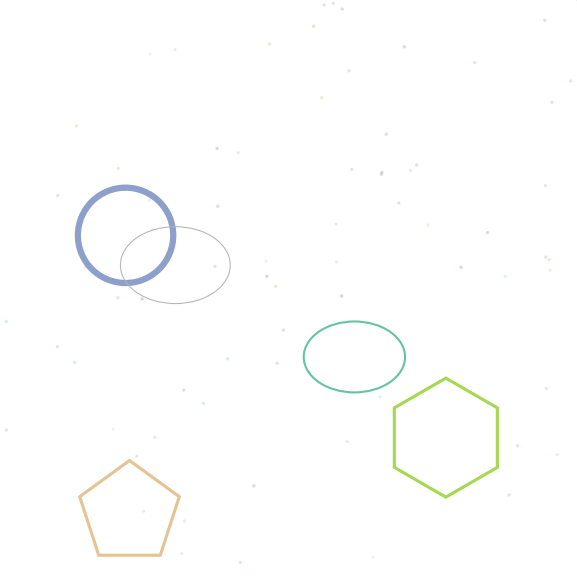[{"shape": "oval", "thickness": 1, "radius": 0.44, "center": [0.614, 0.381]}, {"shape": "circle", "thickness": 3, "radius": 0.41, "center": [0.217, 0.592]}, {"shape": "hexagon", "thickness": 1.5, "radius": 0.52, "center": [0.772, 0.241]}, {"shape": "pentagon", "thickness": 1.5, "radius": 0.45, "center": [0.224, 0.111]}, {"shape": "oval", "thickness": 0.5, "radius": 0.48, "center": [0.304, 0.54]}]